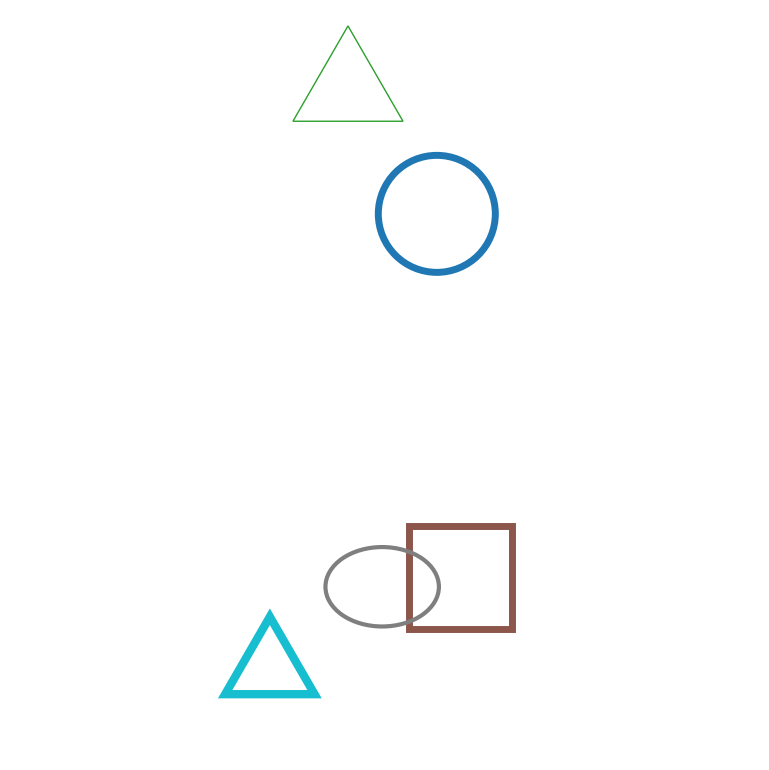[{"shape": "circle", "thickness": 2.5, "radius": 0.38, "center": [0.567, 0.722]}, {"shape": "triangle", "thickness": 0.5, "radius": 0.41, "center": [0.452, 0.884]}, {"shape": "square", "thickness": 2.5, "radius": 0.33, "center": [0.599, 0.25]}, {"shape": "oval", "thickness": 1.5, "radius": 0.37, "center": [0.496, 0.238]}, {"shape": "triangle", "thickness": 3, "radius": 0.34, "center": [0.35, 0.132]}]